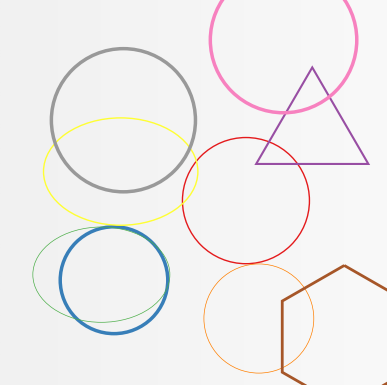[{"shape": "circle", "thickness": 1, "radius": 0.82, "center": [0.635, 0.479]}, {"shape": "circle", "thickness": 2.5, "radius": 0.69, "center": [0.294, 0.272]}, {"shape": "oval", "thickness": 0.5, "radius": 0.88, "center": [0.262, 0.287]}, {"shape": "triangle", "thickness": 1.5, "radius": 0.84, "center": [0.806, 0.658]}, {"shape": "circle", "thickness": 0.5, "radius": 0.71, "center": [0.668, 0.173]}, {"shape": "oval", "thickness": 1, "radius": 1.0, "center": [0.311, 0.554]}, {"shape": "hexagon", "thickness": 2, "radius": 0.92, "center": [0.888, 0.126]}, {"shape": "circle", "thickness": 2.5, "radius": 0.94, "center": [0.732, 0.896]}, {"shape": "circle", "thickness": 2.5, "radius": 0.93, "center": [0.319, 0.688]}]